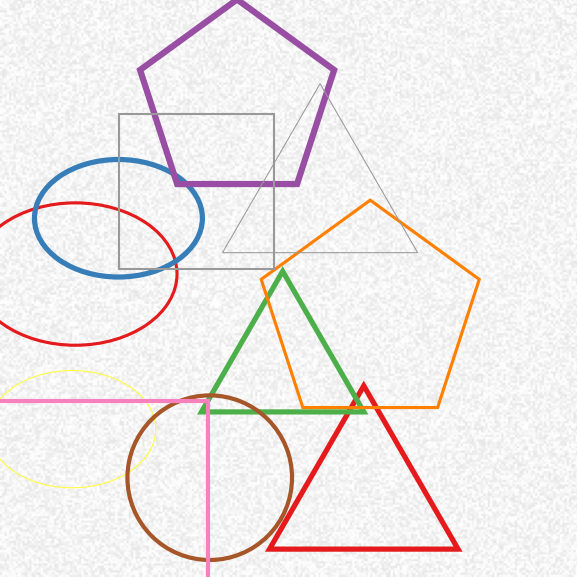[{"shape": "triangle", "thickness": 2.5, "radius": 0.94, "center": [0.63, 0.143]}, {"shape": "oval", "thickness": 1.5, "radius": 0.88, "center": [0.13, 0.525]}, {"shape": "oval", "thickness": 2.5, "radius": 0.73, "center": [0.205, 0.621]}, {"shape": "triangle", "thickness": 2.5, "radius": 0.81, "center": [0.489, 0.367]}, {"shape": "pentagon", "thickness": 3, "radius": 0.88, "center": [0.411, 0.823]}, {"shape": "pentagon", "thickness": 1.5, "radius": 0.99, "center": [0.641, 0.454]}, {"shape": "oval", "thickness": 0.5, "radius": 0.73, "center": [0.125, 0.256]}, {"shape": "circle", "thickness": 2, "radius": 0.71, "center": [0.363, 0.172]}, {"shape": "square", "thickness": 2, "radius": 0.96, "center": [0.168, 0.112]}, {"shape": "triangle", "thickness": 0.5, "radius": 0.98, "center": [0.554, 0.659]}, {"shape": "square", "thickness": 1, "radius": 0.67, "center": [0.341, 0.667]}]